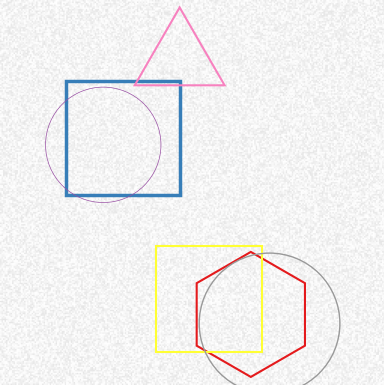[{"shape": "hexagon", "thickness": 1.5, "radius": 0.81, "center": [0.651, 0.183]}, {"shape": "square", "thickness": 2.5, "radius": 0.74, "center": [0.32, 0.641]}, {"shape": "circle", "thickness": 0.5, "radius": 0.75, "center": [0.268, 0.624]}, {"shape": "square", "thickness": 1.5, "radius": 0.69, "center": [0.544, 0.223]}, {"shape": "triangle", "thickness": 1.5, "radius": 0.67, "center": [0.467, 0.846]}, {"shape": "circle", "thickness": 1, "radius": 0.91, "center": [0.7, 0.16]}]